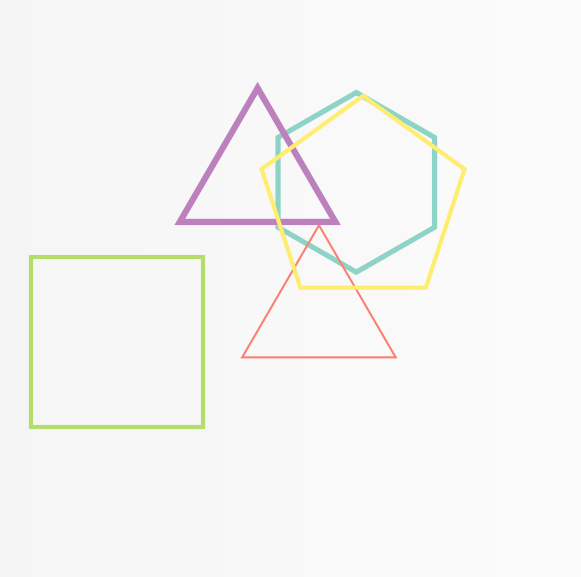[{"shape": "hexagon", "thickness": 2.5, "radius": 0.78, "center": [0.613, 0.683]}, {"shape": "triangle", "thickness": 1, "radius": 0.76, "center": [0.549, 0.457]}, {"shape": "square", "thickness": 2, "radius": 0.74, "center": [0.201, 0.407]}, {"shape": "triangle", "thickness": 3, "radius": 0.77, "center": [0.443, 0.692]}, {"shape": "pentagon", "thickness": 2, "radius": 0.92, "center": [0.625, 0.65]}]